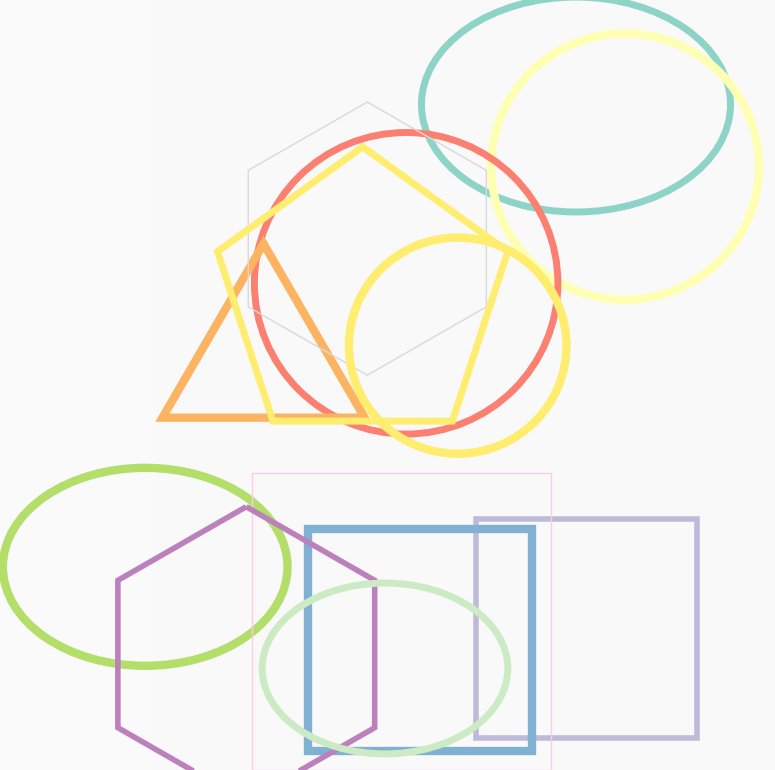[{"shape": "oval", "thickness": 2.5, "radius": 1.0, "center": [0.743, 0.864]}, {"shape": "circle", "thickness": 3, "radius": 0.86, "center": [0.806, 0.784]}, {"shape": "square", "thickness": 2, "radius": 0.71, "center": [0.757, 0.184]}, {"shape": "circle", "thickness": 2.5, "radius": 0.98, "center": [0.524, 0.632]}, {"shape": "square", "thickness": 3, "radius": 0.72, "center": [0.542, 0.169]}, {"shape": "triangle", "thickness": 3, "radius": 0.75, "center": [0.34, 0.533]}, {"shape": "oval", "thickness": 3, "radius": 0.92, "center": [0.187, 0.264]}, {"shape": "square", "thickness": 0.5, "radius": 0.96, "center": [0.518, 0.193]}, {"shape": "hexagon", "thickness": 0.5, "radius": 0.89, "center": [0.474, 0.69]}, {"shape": "hexagon", "thickness": 2, "radius": 0.96, "center": [0.318, 0.151]}, {"shape": "oval", "thickness": 2.5, "radius": 0.79, "center": [0.497, 0.132]}, {"shape": "pentagon", "thickness": 2.5, "radius": 0.98, "center": [0.468, 0.612]}, {"shape": "circle", "thickness": 3, "radius": 0.7, "center": [0.591, 0.551]}]